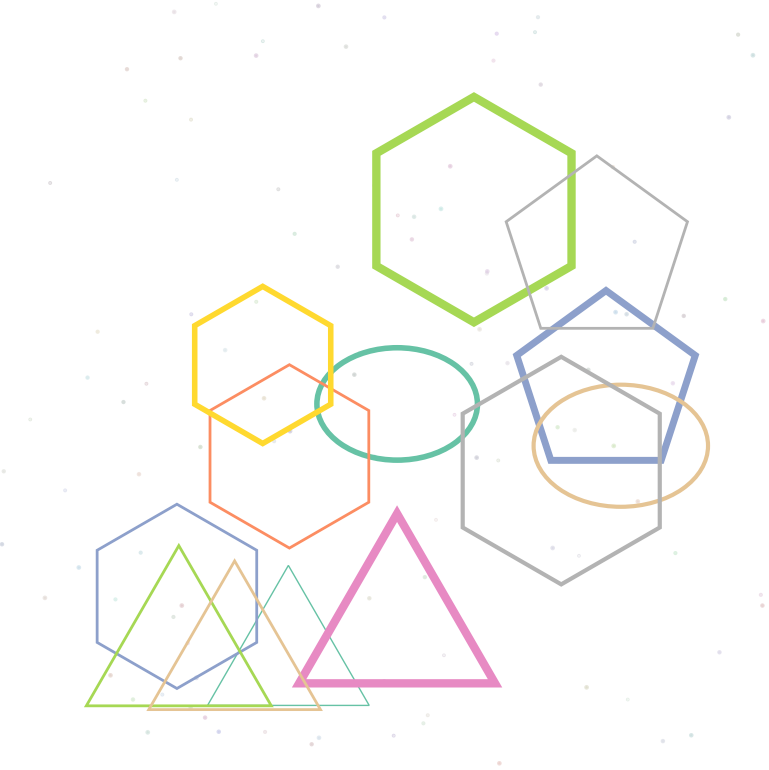[{"shape": "oval", "thickness": 2, "radius": 0.52, "center": [0.516, 0.475]}, {"shape": "triangle", "thickness": 0.5, "radius": 0.61, "center": [0.375, 0.144]}, {"shape": "hexagon", "thickness": 1, "radius": 0.6, "center": [0.376, 0.407]}, {"shape": "pentagon", "thickness": 2.5, "radius": 0.61, "center": [0.787, 0.501]}, {"shape": "hexagon", "thickness": 1, "radius": 0.6, "center": [0.23, 0.226]}, {"shape": "triangle", "thickness": 3, "radius": 0.73, "center": [0.516, 0.186]}, {"shape": "hexagon", "thickness": 3, "radius": 0.73, "center": [0.616, 0.728]}, {"shape": "triangle", "thickness": 1, "radius": 0.69, "center": [0.232, 0.153]}, {"shape": "hexagon", "thickness": 2, "radius": 0.51, "center": [0.341, 0.526]}, {"shape": "triangle", "thickness": 1, "radius": 0.64, "center": [0.305, 0.143]}, {"shape": "oval", "thickness": 1.5, "radius": 0.57, "center": [0.806, 0.421]}, {"shape": "pentagon", "thickness": 1, "radius": 0.62, "center": [0.775, 0.674]}, {"shape": "hexagon", "thickness": 1.5, "radius": 0.74, "center": [0.729, 0.389]}]